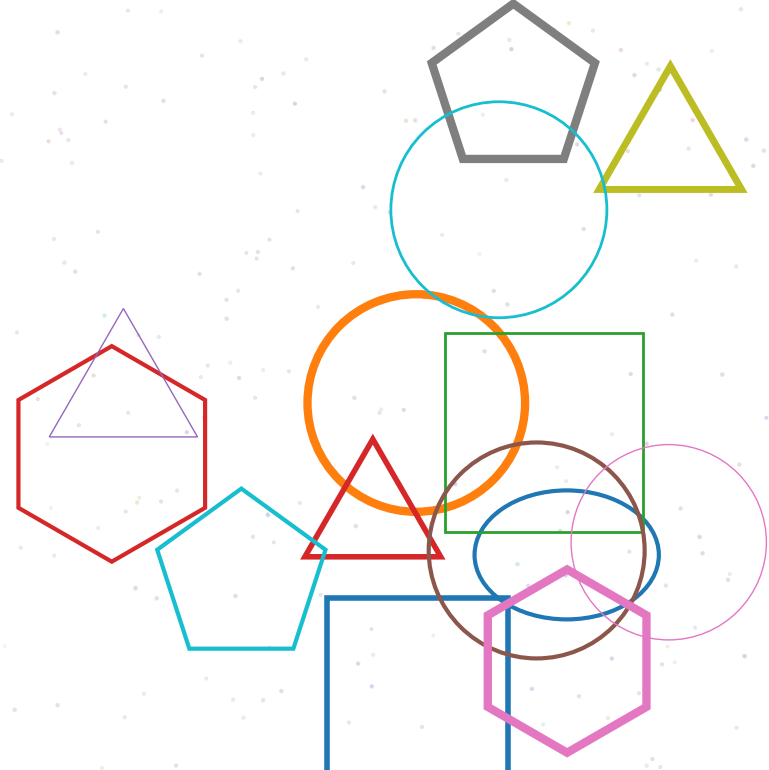[{"shape": "square", "thickness": 2, "radius": 0.59, "center": [0.542, 0.106]}, {"shape": "oval", "thickness": 1.5, "radius": 0.6, "center": [0.736, 0.279]}, {"shape": "circle", "thickness": 3, "radius": 0.71, "center": [0.541, 0.477]}, {"shape": "square", "thickness": 1, "radius": 0.64, "center": [0.707, 0.438]}, {"shape": "hexagon", "thickness": 1.5, "radius": 0.7, "center": [0.145, 0.411]}, {"shape": "triangle", "thickness": 2, "radius": 0.51, "center": [0.484, 0.328]}, {"shape": "triangle", "thickness": 0.5, "radius": 0.56, "center": [0.16, 0.488]}, {"shape": "circle", "thickness": 1.5, "radius": 0.7, "center": [0.697, 0.285]}, {"shape": "circle", "thickness": 0.5, "radius": 0.63, "center": [0.868, 0.296]}, {"shape": "hexagon", "thickness": 3, "radius": 0.59, "center": [0.737, 0.141]}, {"shape": "pentagon", "thickness": 3, "radius": 0.56, "center": [0.667, 0.884]}, {"shape": "triangle", "thickness": 2.5, "radius": 0.53, "center": [0.871, 0.807]}, {"shape": "circle", "thickness": 1, "radius": 0.7, "center": [0.648, 0.728]}, {"shape": "pentagon", "thickness": 1.5, "radius": 0.57, "center": [0.313, 0.251]}]